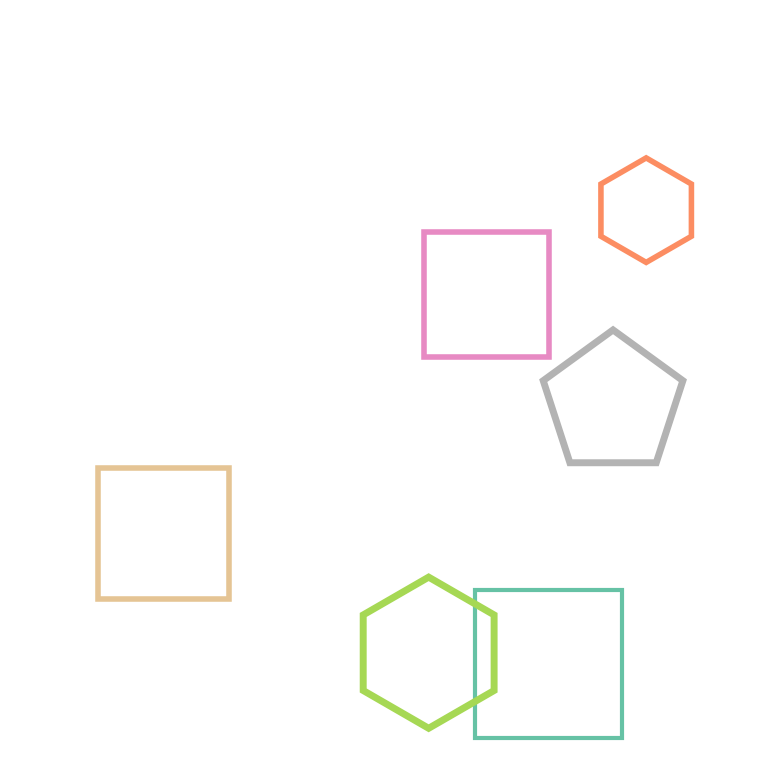[{"shape": "square", "thickness": 1.5, "radius": 0.48, "center": [0.712, 0.138]}, {"shape": "hexagon", "thickness": 2, "radius": 0.34, "center": [0.839, 0.727]}, {"shape": "square", "thickness": 2, "radius": 0.41, "center": [0.631, 0.618]}, {"shape": "hexagon", "thickness": 2.5, "radius": 0.49, "center": [0.557, 0.152]}, {"shape": "square", "thickness": 2, "radius": 0.43, "center": [0.213, 0.307]}, {"shape": "pentagon", "thickness": 2.5, "radius": 0.48, "center": [0.796, 0.476]}]